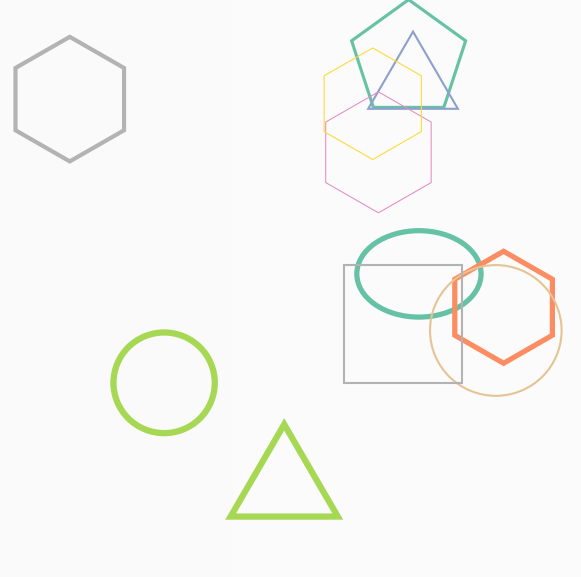[{"shape": "pentagon", "thickness": 1.5, "radius": 0.52, "center": [0.703, 0.897]}, {"shape": "oval", "thickness": 2.5, "radius": 0.53, "center": [0.721, 0.525]}, {"shape": "hexagon", "thickness": 2.5, "radius": 0.48, "center": [0.866, 0.467]}, {"shape": "triangle", "thickness": 1, "radius": 0.45, "center": [0.711, 0.855]}, {"shape": "hexagon", "thickness": 0.5, "radius": 0.52, "center": [0.651, 0.735]}, {"shape": "circle", "thickness": 3, "radius": 0.44, "center": [0.282, 0.336]}, {"shape": "triangle", "thickness": 3, "radius": 0.53, "center": [0.489, 0.158]}, {"shape": "hexagon", "thickness": 0.5, "radius": 0.48, "center": [0.641, 0.82]}, {"shape": "circle", "thickness": 1, "radius": 0.57, "center": [0.853, 0.427]}, {"shape": "square", "thickness": 1, "radius": 0.51, "center": [0.694, 0.438]}, {"shape": "hexagon", "thickness": 2, "radius": 0.54, "center": [0.12, 0.827]}]